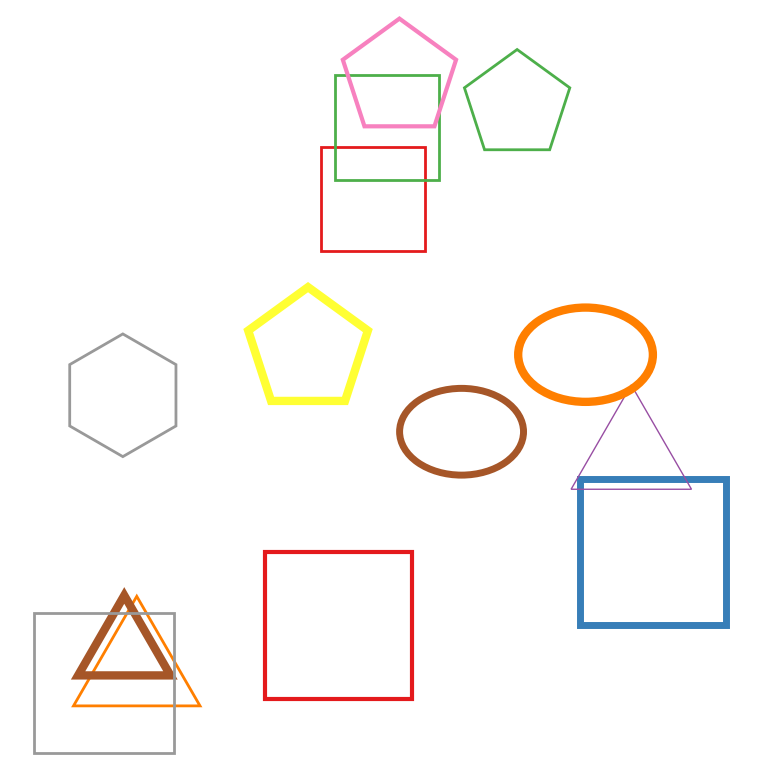[{"shape": "square", "thickness": 1.5, "radius": 0.48, "center": [0.44, 0.188]}, {"shape": "square", "thickness": 1, "radius": 0.34, "center": [0.485, 0.741]}, {"shape": "square", "thickness": 2.5, "radius": 0.47, "center": [0.848, 0.284]}, {"shape": "pentagon", "thickness": 1, "radius": 0.36, "center": [0.672, 0.864]}, {"shape": "square", "thickness": 1, "radius": 0.34, "center": [0.502, 0.834]}, {"shape": "triangle", "thickness": 0.5, "radius": 0.45, "center": [0.82, 0.41]}, {"shape": "triangle", "thickness": 1, "radius": 0.47, "center": [0.178, 0.131]}, {"shape": "oval", "thickness": 3, "radius": 0.44, "center": [0.76, 0.539]}, {"shape": "pentagon", "thickness": 3, "radius": 0.41, "center": [0.4, 0.545]}, {"shape": "oval", "thickness": 2.5, "radius": 0.4, "center": [0.599, 0.439]}, {"shape": "triangle", "thickness": 3, "radius": 0.35, "center": [0.161, 0.157]}, {"shape": "pentagon", "thickness": 1.5, "radius": 0.39, "center": [0.519, 0.899]}, {"shape": "square", "thickness": 1, "radius": 0.46, "center": [0.135, 0.113]}, {"shape": "hexagon", "thickness": 1, "radius": 0.4, "center": [0.16, 0.487]}]